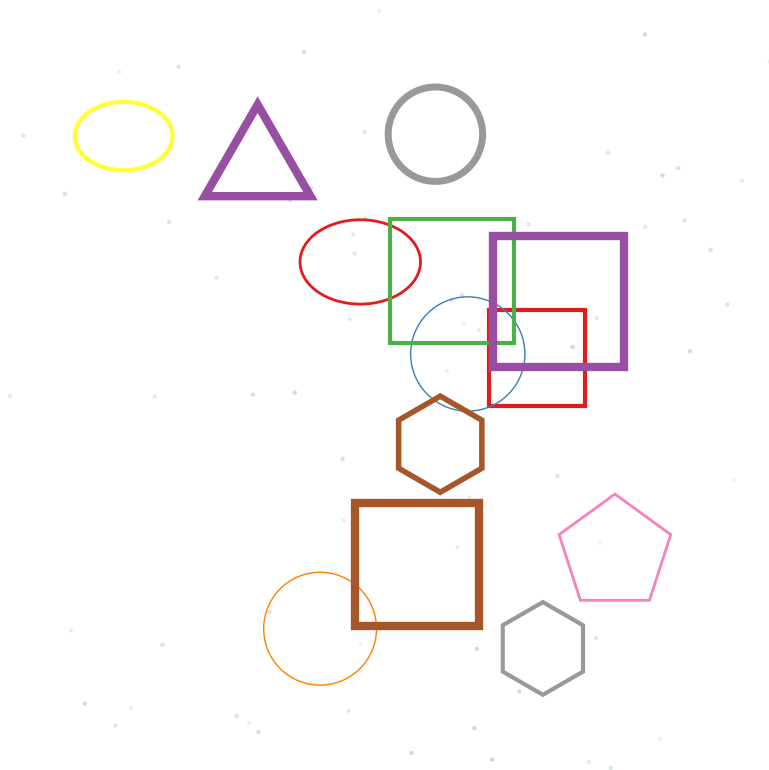[{"shape": "square", "thickness": 1.5, "radius": 0.31, "center": [0.698, 0.535]}, {"shape": "oval", "thickness": 1, "radius": 0.39, "center": [0.468, 0.66]}, {"shape": "circle", "thickness": 0.5, "radius": 0.37, "center": [0.608, 0.54]}, {"shape": "square", "thickness": 1.5, "radius": 0.4, "center": [0.588, 0.635]}, {"shape": "triangle", "thickness": 3, "radius": 0.4, "center": [0.335, 0.785]}, {"shape": "square", "thickness": 3, "radius": 0.43, "center": [0.725, 0.609]}, {"shape": "circle", "thickness": 0.5, "radius": 0.37, "center": [0.416, 0.184]}, {"shape": "oval", "thickness": 1.5, "radius": 0.32, "center": [0.161, 0.823]}, {"shape": "hexagon", "thickness": 2, "radius": 0.31, "center": [0.572, 0.423]}, {"shape": "square", "thickness": 3, "radius": 0.4, "center": [0.542, 0.267]}, {"shape": "pentagon", "thickness": 1, "radius": 0.38, "center": [0.799, 0.282]}, {"shape": "hexagon", "thickness": 1.5, "radius": 0.3, "center": [0.705, 0.158]}, {"shape": "circle", "thickness": 2.5, "radius": 0.31, "center": [0.565, 0.826]}]